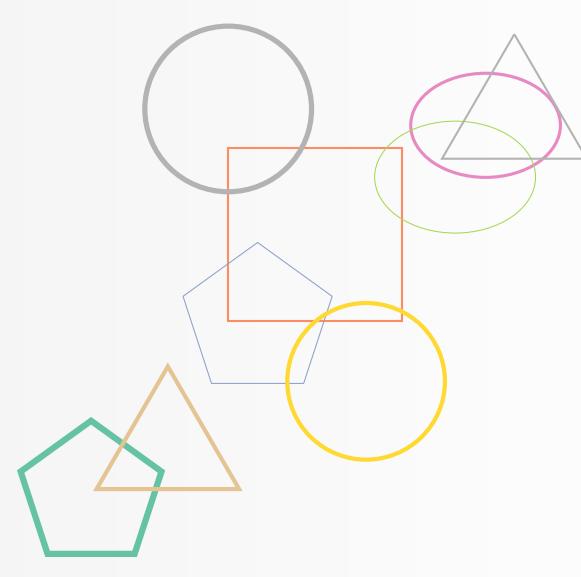[{"shape": "pentagon", "thickness": 3, "radius": 0.64, "center": [0.157, 0.143]}, {"shape": "square", "thickness": 1, "radius": 0.75, "center": [0.541, 0.593]}, {"shape": "pentagon", "thickness": 0.5, "radius": 0.67, "center": [0.443, 0.444]}, {"shape": "oval", "thickness": 1.5, "radius": 0.64, "center": [0.835, 0.782]}, {"shape": "oval", "thickness": 0.5, "radius": 0.69, "center": [0.783, 0.692]}, {"shape": "circle", "thickness": 2, "radius": 0.68, "center": [0.63, 0.339]}, {"shape": "triangle", "thickness": 2, "radius": 0.71, "center": [0.289, 0.223]}, {"shape": "triangle", "thickness": 1, "radius": 0.72, "center": [0.885, 0.796]}, {"shape": "circle", "thickness": 2.5, "radius": 0.72, "center": [0.393, 0.81]}]